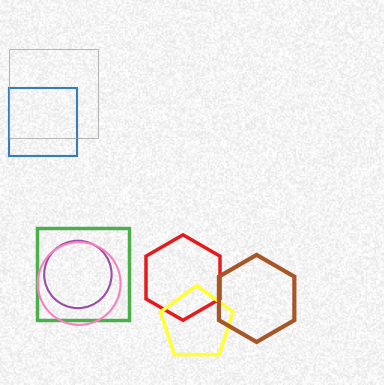[{"shape": "hexagon", "thickness": 2.5, "radius": 0.55, "center": [0.475, 0.279]}, {"shape": "square", "thickness": 1.5, "radius": 0.44, "center": [0.112, 0.684]}, {"shape": "square", "thickness": 2.5, "radius": 0.6, "center": [0.216, 0.289]}, {"shape": "circle", "thickness": 1.5, "radius": 0.44, "center": [0.202, 0.287]}, {"shape": "pentagon", "thickness": 2.5, "radius": 0.5, "center": [0.511, 0.159]}, {"shape": "hexagon", "thickness": 3, "radius": 0.57, "center": [0.667, 0.225]}, {"shape": "circle", "thickness": 1.5, "radius": 0.54, "center": [0.206, 0.264]}, {"shape": "square", "thickness": 0.5, "radius": 0.58, "center": [0.139, 0.757]}]